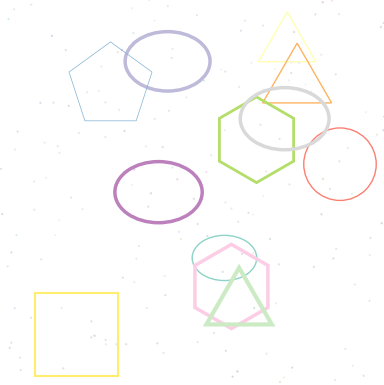[{"shape": "oval", "thickness": 1, "radius": 0.42, "center": [0.583, 0.33]}, {"shape": "triangle", "thickness": 1, "radius": 0.43, "center": [0.746, 0.883]}, {"shape": "oval", "thickness": 2.5, "radius": 0.55, "center": [0.435, 0.841]}, {"shape": "circle", "thickness": 1, "radius": 0.47, "center": [0.883, 0.574]}, {"shape": "pentagon", "thickness": 0.5, "radius": 0.57, "center": [0.287, 0.778]}, {"shape": "triangle", "thickness": 1, "radius": 0.52, "center": [0.772, 0.784]}, {"shape": "hexagon", "thickness": 2, "radius": 0.56, "center": [0.666, 0.637]}, {"shape": "hexagon", "thickness": 2.5, "radius": 0.55, "center": [0.601, 0.256]}, {"shape": "oval", "thickness": 2.5, "radius": 0.58, "center": [0.739, 0.692]}, {"shape": "oval", "thickness": 2.5, "radius": 0.57, "center": [0.412, 0.501]}, {"shape": "triangle", "thickness": 3, "radius": 0.49, "center": [0.621, 0.206]}, {"shape": "square", "thickness": 1.5, "radius": 0.54, "center": [0.199, 0.132]}]